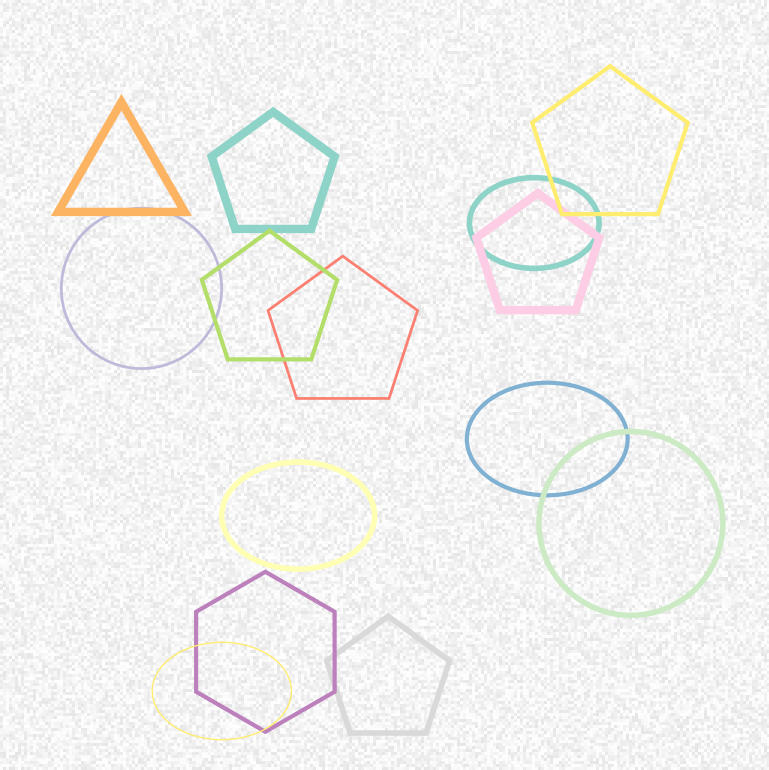[{"shape": "oval", "thickness": 2, "radius": 0.42, "center": [0.694, 0.71]}, {"shape": "pentagon", "thickness": 3, "radius": 0.42, "center": [0.355, 0.771]}, {"shape": "oval", "thickness": 2, "radius": 0.5, "center": [0.387, 0.33]}, {"shape": "circle", "thickness": 1, "radius": 0.52, "center": [0.184, 0.625]}, {"shape": "pentagon", "thickness": 1, "radius": 0.51, "center": [0.445, 0.565]}, {"shape": "oval", "thickness": 1.5, "radius": 0.52, "center": [0.711, 0.43]}, {"shape": "triangle", "thickness": 3, "radius": 0.48, "center": [0.158, 0.772]}, {"shape": "pentagon", "thickness": 1.5, "radius": 0.46, "center": [0.35, 0.608]}, {"shape": "pentagon", "thickness": 3, "radius": 0.42, "center": [0.698, 0.665]}, {"shape": "pentagon", "thickness": 2, "radius": 0.42, "center": [0.504, 0.116]}, {"shape": "hexagon", "thickness": 1.5, "radius": 0.52, "center": [0.345, 0.154]}, {"shape": "circle", "thickness": 2, "radius": 0.6, "center": [0.819, 0.32]}, {"shape": "pentagon", "thickness": 1.5, "radius": 0.53, "center": [0.792, 0.808]}, {"shape": "oval", "thickness": 0.5, "radius": 0.45, "center": [0.288, 0.103]}]